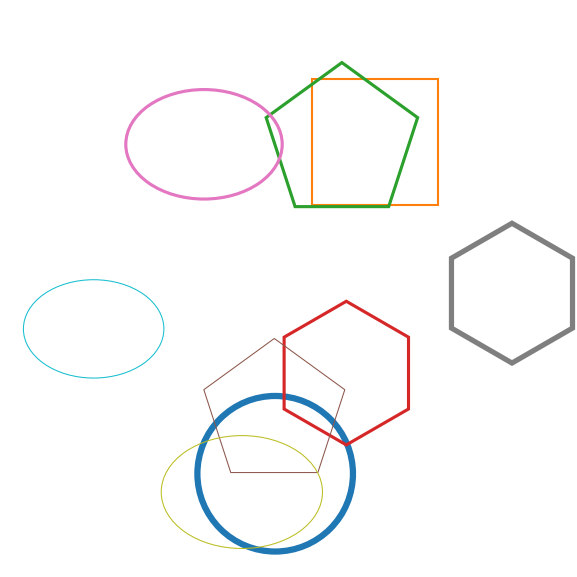[{"shape": "circle", "thickness": 3, "radius": 0.67, "center": [0.476, 0.179]}, {"shape": "square", "thickness": 1, "radius": 0.55, "center": [0.649, 0.753]}, {"shape": "pentagon", "thickness": 1.5, "radius": 0.69, "center": [0.592, 0.753]}, {"shape": "hexagon", "thickness": 1.5, "radius": 0.62, "center": [0.6, 0.353]}, {"shape": "pentagon", "thickness": 0.5, "radius": 0.64, "center": [0.475, 0.285]}, {"shape": "oval", "thickness": 1.5, "radius": 0.68, "center": [0.353, 0.749]}, {"shape": "hexagon", "thickness": 2.5, "radius": 0.61, "center": [0.887, 0.492]}, {"shape": "oval", "thickness": 0.5, "radius": 0.7, "center": [0.419, 0.147]}, {"shape": "oval", "thickness": 0.5, "radius": 0.61, "center": [0.162, 0.43]}]